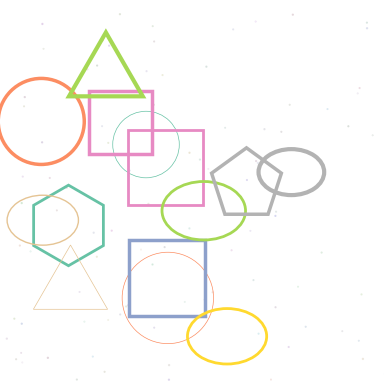[{"shape": "hexagon", "thickness": 2, "radius": 0.52, "center": [0.178, 0.414]}, {"shape": "circle", "thickness": 0.5, "radius": 0.43, "center": [0.379, 0.625]}, {"shape": "circle", "thickness": 2.5, "radius": 0.56, "center": [0.107, 0.685]}, {"shape": "circle", "thickness": 0.5, "radius": 0.59, "center": [0.436, 0.226]}, {"shape": "square", "thickness": 2.5, "radius": 0.49, "center": [0.435, 0.277]}, {"shape": "square", "thickness": 2.5, "radius": 0.41, "center": [0.313, 0.683]}, {"shape": "square", "thickness": 2, "radius": 0.49, "center": [0.429, 0.565]}, {"shape": "oval", "thickness": 2, "radius": 0.54, "center": [0.529, 0.453]}, {"shape": "triangle", "thickness": 3, "radius": 0.55, "center": [0.275, 0.805]}, {"shape": "oval", "thickness": 2, "radius": 0.51, "center": [0.59, 0.127]}, {"shape": "triangle", "thickness": 0.5, "radius": 0.56, "center": [0.183, 0.252]}, {"shape": "oval", "thickness": 1, "radius": 0.46, "center": [0.111, 0.428]}, {"shape": "oval", "thickness": 3, "radius": 0.43, "center": [0.757, 0.553]}, {"shape": "pentagon", "thickness": 2.5, "radius": 0.48, "center": [0.64, 0.521]}]